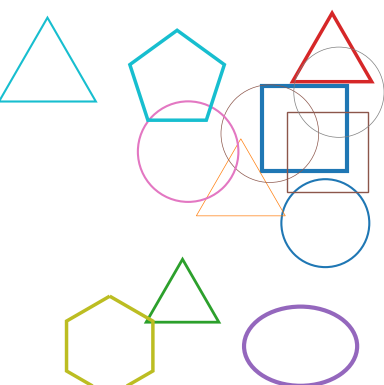[{"shape": "circle", "thickness": 1.5, "radius": 0.57, "center": [0.845, 0.42]}, {"shape": "square", "thickness": 3, "radius": 0.55, "center": [0.792, 0.667]}, {"shape": "triangle", "thickness": 0.5, "radius": 0.67, "center": [0.625, 0.506]}, {"shape": "triangle", "thickness": 2, "radius": 0.54, "center": [0.474, 0.218]}, {"shape": "triangle", "thickness": 2.5, "radius": 0.59, "center": [0.863, 0.847]}, {"shape": "oval", "thickness": 3, "radius": 0.73, "center": [0.781, 0.101]}, {"shape": "circle", "thickness": 0.5, "radius": 0.63, "center": [0.701, 0.653]}, {"shape": "square", "thickness": 1, "radius": 0.52, "center": [0.851, 0.604]}, {"shape": "circle", "thickness": 1.5, "radius": 0.65, "center": [0.489, 0.606]}, {"shape": "circle", "thickness": 0.5, "radius": 0.59, "center": [0.88, 0.76]}, {"shape": "hexagon", "thickness": 2.5, "radius": 0.65, "center": [0.285, 0.101]}, {"shape": "triangle", "thickness": 1.5, "radius": 0.73, "center": [0.123, 0.809]}, {"shape": "pentagon", "thickness": 2.5, "radius": 0.65, "center": [0.46, 0.792]}]